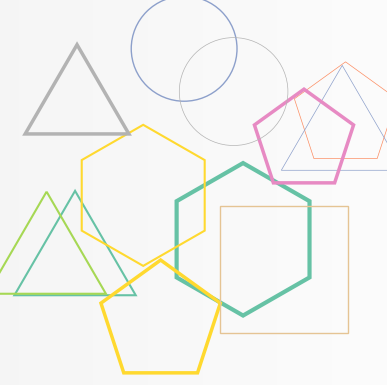[{"shape": "triangle", "thickness": 1.5, "radius": 0.9, "center": [0.194, 0.323]}, {"shape": "hexagon", "thickness": 3, "radius": 0.99, "center": [0.627, 0.378]}, {"shape": "pentagon", "thickness": 0.5, "radius": 0.69, "center": [0.892, 0.701]}, {"shape": "circle", "thickness": 1, "radius": 0.68, "center": [0.475, 0.874]}, {"shape": "triangle", "thickness": 0.5, "radius": 0.91, "center": [0.883, 0.648]}, {"shape": "pentagon", "thickness": 2.5, "radius": 0.67, "center": [0.785, 0.634]}, {"shape": "triangle", "thickness": 1.5, "radius": 0.88, "center": [0.12, 0.325]}, {"shape": "pentagon", "thickness": 2.5, "radius": 0.81, "center": [0.415, 0.163]}, {"shape": "hexagon", "thickness": 1.5, "radius": 0.92, "center": [0.37, 0.493]}, {"shape": "square", "thickness": 1, "radius": 0.83, "center": [0.734, 0.3]}, {"shape": "triangle", "thickness": 2.5, "radius": 0.77, "center": [0.199, 0.729]}, {"shape": "circle", "thickness": 0.5, "radius": 0.7, "center": [0.603, 0.762]}]